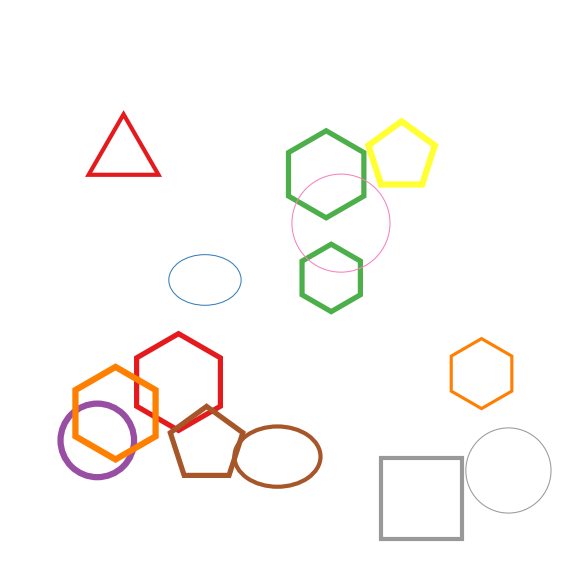[{"shape": "hexagon", "thickness": 2.5, "radius": 0.42, "center": [0.309, 0.338]}, {"shape": "triangle", "thickness": 2, "radius": 0.35, "center": [0.214, 0.731]}, {"shape": "oval", "thickness": 0.5, "radius": 0.31, "center": [0.355, 0.514]}, {"shape": "hexagon", "thickness": 2.5, "radius": 0.29, "center": [0.574, 0.518]}, {"shape": "hexagon", "thickness": 2.5, "radius": 0.38, "center": [0.565, 0.697]}, {"shape": "circle", "thickness": 3, "radius": 0.32, "center": [0.168, 0.237]}, {"shape": "hexagon", "thickness": 1.5, "radius": 0.3, "center": [0.834, 0.352]}, {"shape": "hexagon", "thickness": 3, "radius": 0.4, "center": [0.2, 0.284]}, {"shape": "pentagon", "thickness": 3, "radius": 0.3, "center": [0.695, 0.729]}, {"shape": "pentagon", "thickness": 2.5, "radius": 0.33, "center": [0.358, 0.229]}, {"shape": "oval", "thickness": 2, "radius": 0.37, "center": [0.48, 0.208]}, {"shape": "circle", "thickness": 0.5, "radius": 0.42, "center": [0.59, 0.613]}, {"shape": "circle", "thickness": 0.5, "radius": 0.37, "center": [0.88, 0.184]}, {"shape": "square", "thickness": 2, "radius": 0.35, "center": [0.73, 0.136]}]